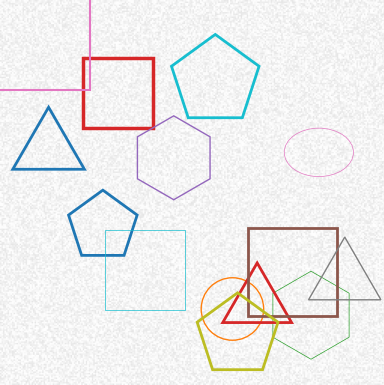[{"shape": "pentagon", "thickness": 2, "radius": 0.47, "center": [0.267, 0.412]}, {"shape": "triangle", "thickness": 2, "radius": 0.54, "center": [0.126, 0.614]}, {"shape": "circle", "thickness": 1, "radius": 0.41, "center": [0.604, 0.197]}, {"shape": "hexagon", "thickness": 0.5, "radius": 0.57, "center": [0.808, 0.181]}, {"shape": "square", "thickness": 2.5, "radius": 0.45, "center": [0.306, 0.759]}, {"shape": "triangle", "thickness": 2, "radius": 0.52, "center": [0.668, 0.214]}, {"shape": "hexagon", "thickness": 1, "radius": 0.54, "center": [0.451, 0.59]}, {"shape": "square", "thickness": 2, "radius": 0.58, "center": [0.76, 0.293]}, {"shape": "oval", "thickness": 0.5, "radius": 0.45, "center": [0.828, 0.604]}, {"shape": "square", "thickness": 1.5, "radius": 0.6, "center": [0.114, 0.885]}, {"shape": "triangle", "thickness": 1, "radius": 0.54, "center": [0.895, 0.276]}, {"shape": "pentagon", "thickness": 2, "radius": 0.55, "center": [0.617, 0.129]}, {"shape": "pentagon", "thickness": 2, "radius": 0.6, "center": [0.559, 0.791]}, {"shape": "square", "thickness": 0.5, "radius": 0.52, "center": [0.377, 0.298]}]